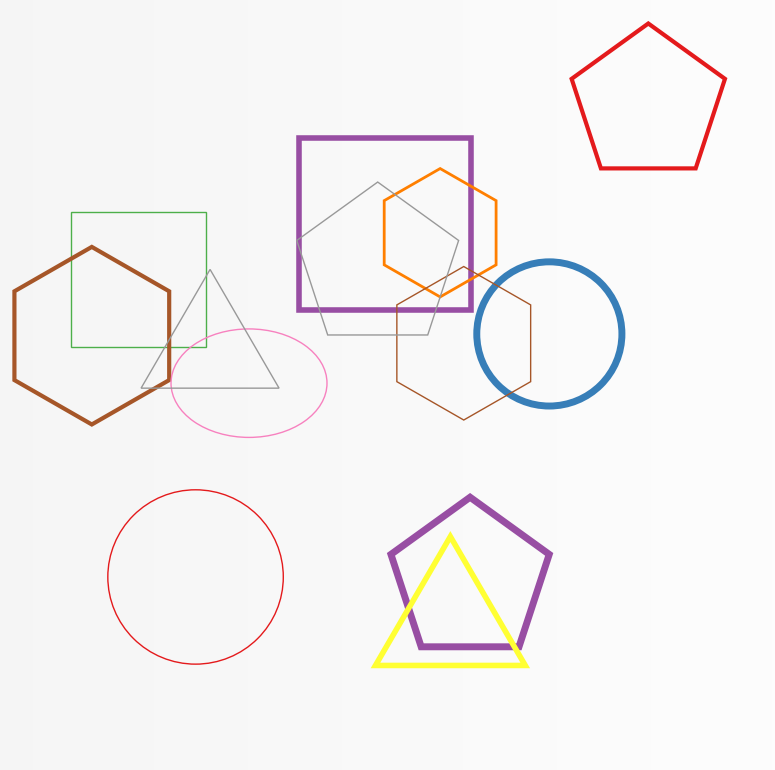[{"shape": "pentagon", "thickness": 1.5, "radius": 0.52, "center": [0.837, 0.865]}, {"shape": "circle", "thickness": 0.5, "radius": 0.57, "center": [0.252, 0.251]}, {"shape": "circle", "thickness": 2.5, "radius": 0.47, "center": [0.709, 0.566]}, {"shape": "square", "thickness": 0.5, "radius": 0.44, "center": [0.178, 0.637]}, {"shape": "square", "thickness": 2, "radius": 0.56, "center": [0.497, 0.709]}, {"shape": "pentagon", "thickness": 2.5, "radius": 0.54, "center": [0.607, 0.247]}, {"shape": "hexagon", "thickness": 1, "radius": 0.42, "center": [0.568, 0.698]}, {"shape": "triangle", "thickness": 2, "radius": 0.56, "center": [0.581, 0.192]}, {"shape": "hexagon", "thickness": 0.5, "radius": 0.5, "center": [0.598, 0.554]}, {"shape": "hexagon", "thickness": 1.5, "radius": 0.58, "center": [0.118, 0.564]}, {"shape": "oval", "thickness": 0.5, "radius": 0.5, "center": [0.321, 0.502]}, {"shape": "pentagon", "thickness": 0.5, "radius": 0.55, "center": [0.487, 0.654]}, {"shape": "triangle", "thickness": 0.5, "radius": 0.51, "center": [0.271, 0.547]}]